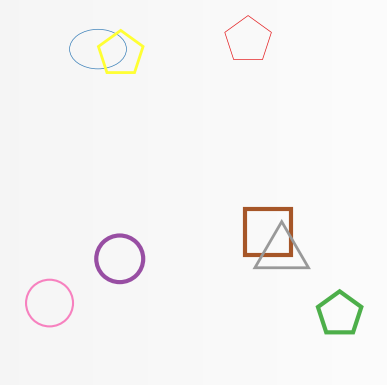[{"shape": "pentagon", "thickness": 0.5, "radius": 0.32, "center": [0.64, 0.896]}, {"shape": "oval", "thickness": 0.5, "radius": 0.37, "center": [0.253, 0.872]}, {"shape": "pentagon", "thickness": 3, "radius": 0.29, "center": [0.877, 0.184]}, {"shape": "circle", "thickness": 3, "radius": 0.3, "center": [0.309, 0.328]}, {"shape": "pentagon", "thickness": 2, "radius": 0.3, "center": [0.312, 0.86]}, {"shape": "square", "thickness": 3, "radius": 0.3, "center": [0.692, 0.398]}, {"shape": "circle", "thickness": 1.5, "radius": 0.3, "center": [0.128, 0.213]}, {"shape": "triangle", "thickness": 2, "radius": 0.4, "center": [0.727, 0.344]}]